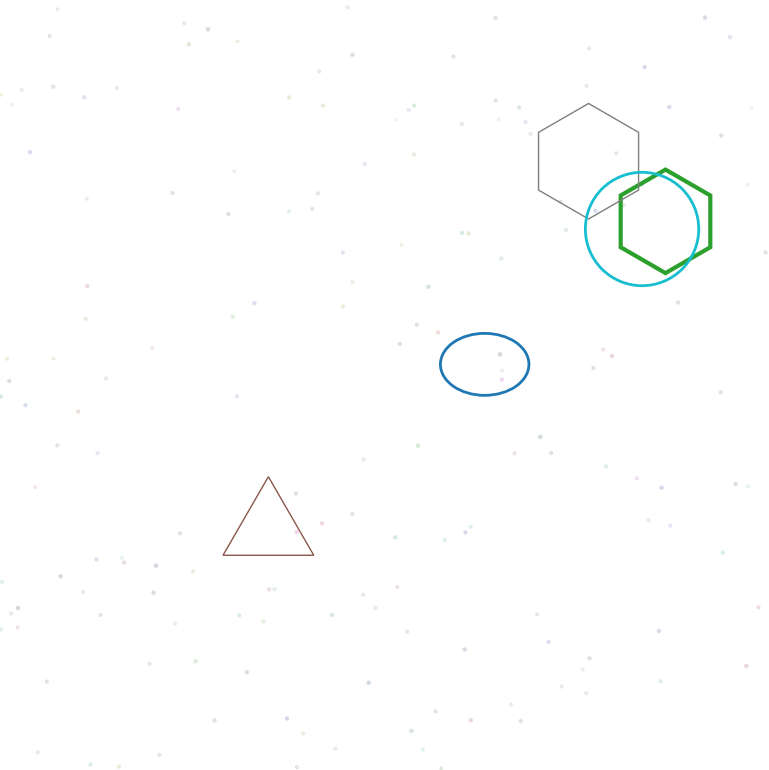[{"shape": "oval", "thickness": 1, "radius": 0.29, "center": [0.629, 0.527]}, {"shape": "hexagon", "thickness": 1.5, "radius": 0.34, "center": [0.864, 0.713]}, {"shape": "triangle", "thickness": 0.5, "radius": 0.34, "center": [0.349, 0.313]}, {"shape": "hexagon", "thickness": 0.5, "radius": 0.38, "center": [0.764, 0.791]}, {"shape": "circle", "thickness": 1, "radius": 0.37, "center": [0.834, 0.703]}]